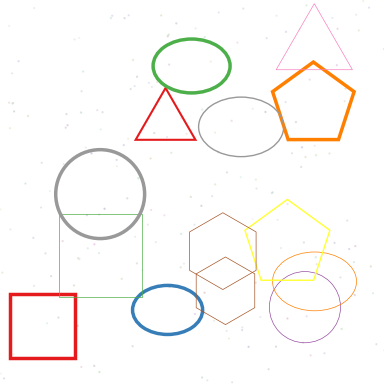[{"shape": "triangle", "thickness": 1.5, "radius": 0.45, "center": [0.43, 0.682]}, {"shape": "square", "thickness": 2.5, "radius": 0.42, "center": [0.11, 0.153]}, {"shape": "oval", "thickness": 2.5, "radius": 0.45, "center": [0.435, 0.195]}, {"shape": "oval", "thickness": 2.5, "radius": 0.5, "center": [0.498, 0.829]}, {"shape": "square", "thickness": 0.5, "radius": 0.54, "center": [0.261, 0.337]}, {"shape": "circle", "thickness": 0.5, "radius": 0.46, "center": [0.792, 0.202]}, {"shape": "oval", "thickness": 0.5, "radius": 0.55, "center": [0.817, 0.269]}, {"shape": "pentagon", "thickness": 2.5, "radius": 0.56, "center": [0.814, 0.727]}, {"shape": "pentagon", "thickness": 1, "radius": 0.58, "center": [0.746, 0.366]}, {"shape": "hexagon", "thickness": 0.5, "radius": 0.44, "center": [0.586, 0.245]}, {"shape": "hexagon", "thickness": 0.5, "radius": 0.5, "center": [0.579, 0.348]}, {"shape": "triangle", "thickness": 0.5, "radius": 0.57, "center": [0.816, 0.876]}, {"shape": "circle", "thickness": 2.5, "radius": 0.58, "center": [0.26, 0.496]}, {"shape": "oval", "thickness": 1, "radius": 0.55, "center": [0.626, 0.67]}]